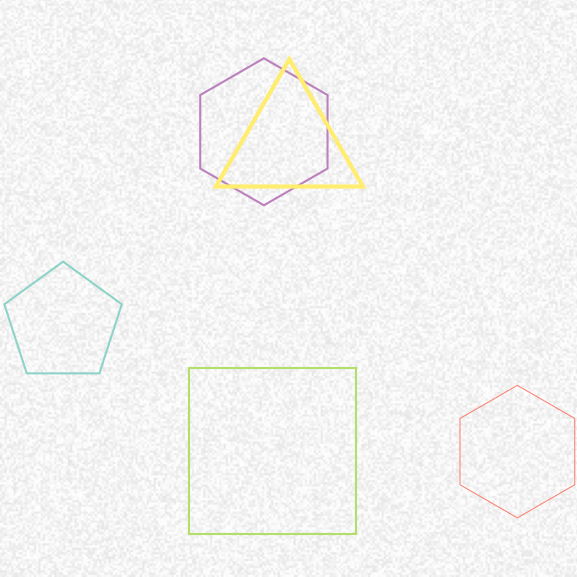[{"shape": "pentagon", "thickness": 1, "radius": 0.53, "center": [0.109, 0.439]}, {"shape": "hexagon", "thickness": 0.5, "radius": 0.57, "center": [0.896, 0.217]}, {"shape": "square", "thickness": 1, "radius": 0.72, "center": [0.472, 0.218]}, {"shape": "hexagon", "thickness": 1, "radius": 0.64, "center": [0.457, 0.771]}, {"shape": "triangle", "thickness": 2, "radius": 0.74, "center": [0.501, 0.75]}]